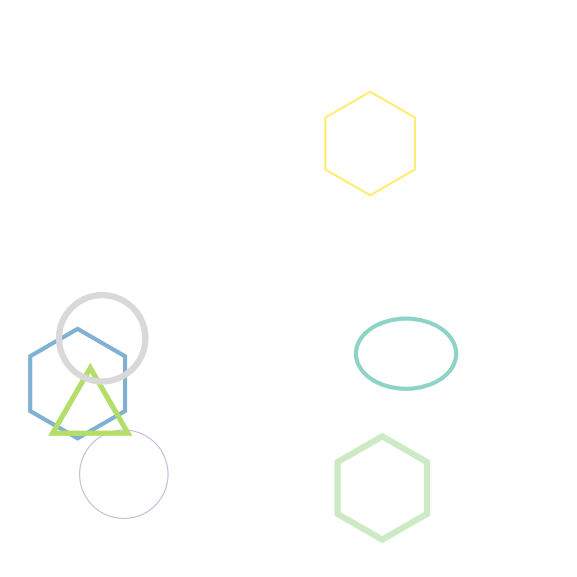[{"shape": "oval", "thickness": 2, "radius": 0.43, "center": [0.703, 0.387]}, {"shape": "circle", "thickness": 0.5, "radius": 0.38, "center": [0.214, 0.178]}, {"shape": "hexagon", "thickness": 2, "radius": 0.47, "center": [0.134, 0.335]}, {"shape": "triangle", "thickness": 2.5, "radius": 0.38, "center": [0.156, 0.287]}, {"shape": "circle", "thickness": 3, "radius": 0.37, "center": [0.177, 0.413]}, {"shape": "hexagon", "thickness": 3, "radius": 0.45, "center": [0.662, 0.154]}, {"shape": "hexagon", "thickness": 1, "radius": 0.45, "center": [0.641, 0.751]}]